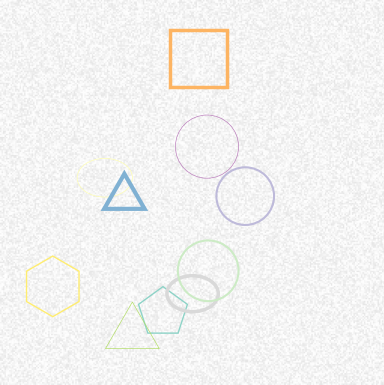[{"shape": "pentagon", "thickness": 1, "radius": 0.33, "center": [0.423, 0.189]}, {"shape": "oval", "thickness": 0.5, "radius": 0.36, "center": [0.272, 0.538]}, {"shape": "circle", "thickness": 1.5, "radius": 0.37, "center": [0.637, 0.491]}, {"shape": "triangle", "thickness": 3, "radius": 0.3, "center": [0.323, 0.488]}, {"shape": "square", "thickness": 2.5, "radius": 0.37, "center": [0.516, 0.849]}, {"shape": "triangle", "thickness": 0.5, "radius": 0.4, "center": [0.344, 0.135]}, {"shape": "oval", "thickness": 2.5, "radius": 0.33, "center": [0.5, 0.237]}, {"shape": "circle", "thickness": 0.5, "radius": 0.41, "center": [0.538, 0.619]}, {"shape": "circle", "thickness": 1.5, "radius": 0.39, "center": [0.541, 0.297]}, {"shape": "hexagon", "thickness": 1, "radius": 0.39, "center": [0.137, 0.256]}]